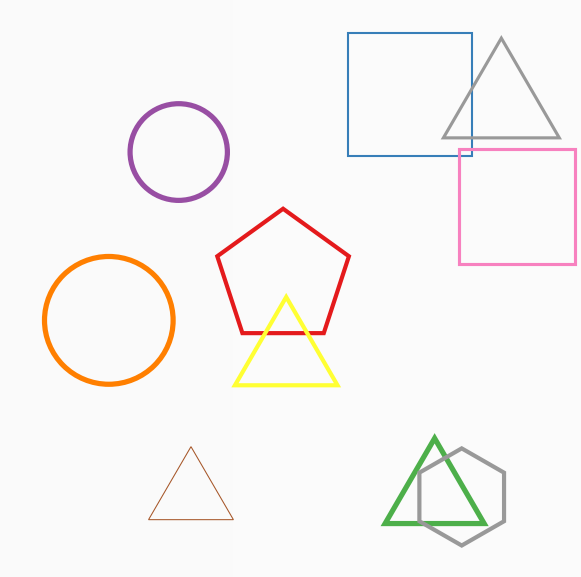[{"shape": "pentagon", "thickness": 2, "radius": 0.6, "center": [0.487, 0.519]}, {"shape": "square", "thickness": 1, "radius": 0.54, "center": [0.706, 0.835]}, {"shape": "triangle", "thickness": 2.5, "radius": 0.49, "center": [0.748, 0.142]}, {"shape": "circle", "thickness": 2.5, "radius": 0.42, "center": [0.307, 0.736]}, {"shape": "circle", "thickness": 2.5, "radius": 0.55, "center": [0.187, 0.444]}, {"shape": "triangle", "thickness": 2, "radius": 0.51, "center": [0.492, 0.383]}, {"shape": "triangle", "thickness": 0.5, "radius": 0.42, "center": [0.329, 0.141]}, {"shape": "square", "thickness": 1.5, "radius": 0.5, "center": [0.89, 0.641]}, {"shape": "hexagon", "thickness": 2, "radius": 0.42, "center": [0.794, 0.139]}, {"shape": "triangle", "thickness": 1.5, "radius": 0.58, "center": [0.863, 0.818]}]